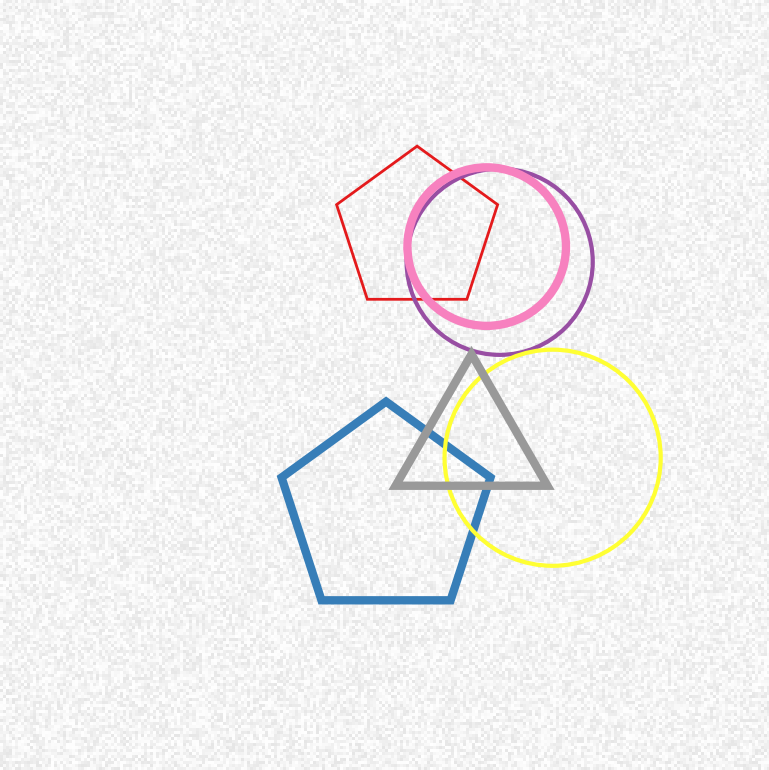[{"shape": "pentagon", "thickness": 1, "radius": 0.55, "center": [0.542, 0.7]}, {"shape": "pentagon", "thickness": 3, "radius": 0.71, "center": [0.501, 0.336]}, {"shape": "circle", "thickness": 1.5, "radius": 0.6, "center": [0.649, 0.66]}, {"shape": "circle", "thickness": 1.5, "radius": 0.7, "center": [0.718, 0.406]}, {"shape": "circle", "thickness": 3, "radius": 0.51, "center": [0.632, 0.68]}, {"shape": "triangle", "thickness": 3, "radius": 0.57, "center": [0.612, 0.426]}]